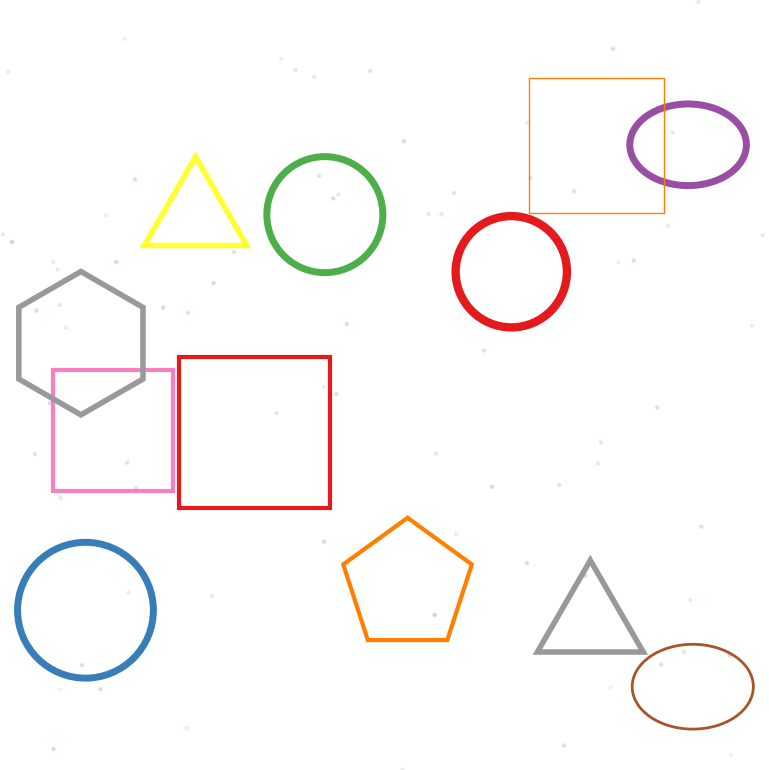[{"shape": "square", "thickness": 1.5, "radius": 0.49, "center": [0.33, 0.438]}, {"shape": "circle", "thickness": 3, "radius": 0.36, "center": [0.664, 0.647]}, {"shape": "circle", "thickness": 2.5, "radius": 0.44, "center": [0.111, 0.207]}, {"shape": "circle", "thickness": 2.5, "radius": 0.38, "center": [0.422, 0.721]}, {"shape": "oval", "thickness": 2.5, "radius": 0.38, "center": [0.894, 0.812]}, {"shape": "pentagon", "thickness": 1.5, "radius": 0.44, "center": [0.529, 0.24]}, {"shape": "square", "thickness": 0.5, "radius": 0.44, "center": [0.775, 0.811]}, {"shape": "triangle", "thickness": 2, "radius": 0.38, "center": [0.254, 0.72]}, {"shape": "oval", "thickness": 1, "radius": 0.39, "center": [0.9, 0.108]}, {"shape": "square", "thickness": 1.5, "radius": 0.39, "center": [0.147, 0.441]}, {"shape": "triangle", "thickness": 2, "radius": 0.4, "center": [0.767, 0.193]}, {"shape": "hexagon", "thickness": 2, "radius": 0.47, "center": [0.105, 0.554]}]